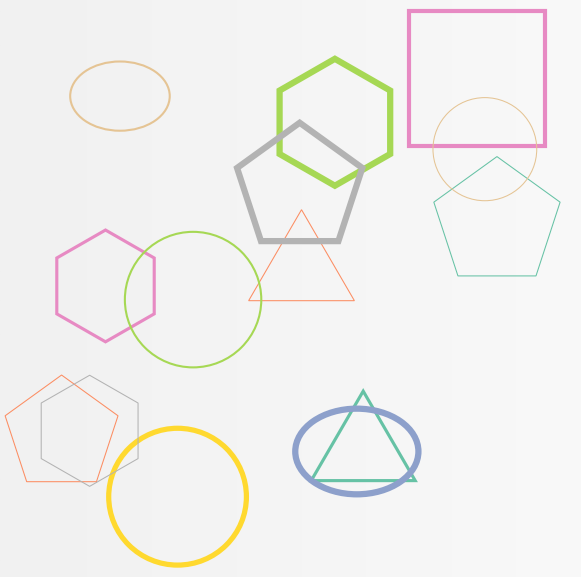[{"shape": "pentagon", "thickness": 0.5, "radius": 0.57, "center": [0.855, 0.614]}, {"shape": "triangle", "thickness": 1.5, "radius": 0.52, "center": [0.625, 0.219]}, {"shape": "triangle", "thickness": 0.5, "radius": 0.53, "center": [0.519, 0.531]}, {"shape": "pentagon", "thickness": 0.5, "radius": 0.51, "center": [0.106, 0.248]}, {"shape": "oval", "thickness": 3, "radius": 0.53, "center": [0.614, 0.217]}, {"shape": "hexagon", "thickness": 1.5, "radius": 0.48, "center": [0.182, 0.504]}, {"shape": "square", "thickness": 2, "radius": 0.58, "center": [0.82, 0.863]}, {"shape": "circle", "thickness": 1, "radius": 0.59, "center": [0.332, 0.48]}, {"shape": "hexagon", "thickness": 3, "radius": 0.55, "center": [0.576, 0.787]}, {"shape": "circle", "thickness": 2.5, "radius": 0.59, "center": [0.305, 0.139]}, {"shape": "oval", "thickness": 1, "radius": 0.43, "center": [0.206, 0.833]}, {"shape": "circle", "thickness": 0.5, "radius": 0.45, "center": [0.834, 0.741]}, {"shape": "pentagon", "thickness": 3, "radius": 0.57, "center": [0.516, 0.673]}, {"shape": "hexagon", "thickness": 0.5, "radius": 0.48, "center": [0.154, 0.253]}]